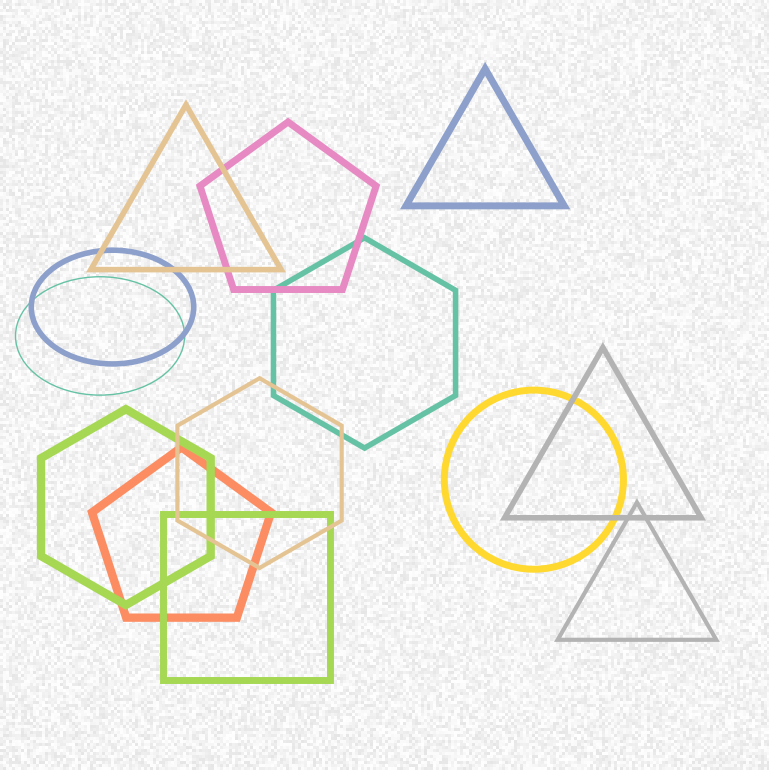[{"shape": "hexagon", "thickness": 2, "radius": 0.68, "center": [0.473, 0.555]}, {"shape": "oval", "thickness": 0.5, "radius": 0.55, "center": [0.13, 0.564]}, {"shape": "pentagon", "thickness": 3, "radius": 0.61, "center": [0.236, 0.297]}, {"shape": "triangle", "thickness": 2.5, "radius": 0.59, "center": [0.63, 0.792]}, {"shape": "oval", "thickness": 2, "radius": 0.53, "center": [0.146, 0.601]}, {"shape": "pentagon", "thickness": 2.5, "radius": 0.6, "center": [0.374, 0.721]}, {"shape": "square", "thickness": 2.5, "radius": 0.54, "center": [0.32, 0.225]}, {"shape": "hexagon", "thickness": 3, "radius": 0.64, "center": [0.163, 0.341]}, {"shape": "circle", "thickness": 2.5, "radius": 0.58, "center": [0.693, 0.377]}, {"shape": "triangle", "thickness": 2, "radius": 0.71, "center": [0.242, 0.721]}, {"shape": "hexagon", "thickness": 1.5, "radius": 0.62, "center": [0.337, 0.386]}, {"shape": "triangle", "thickness": 1.5, "radius": 0.59, "center": [0.827, 0.229]}, {"shape": "triangle", "thickness": 2, "radius": 0.74, "center": [0.783, 0.401]}]